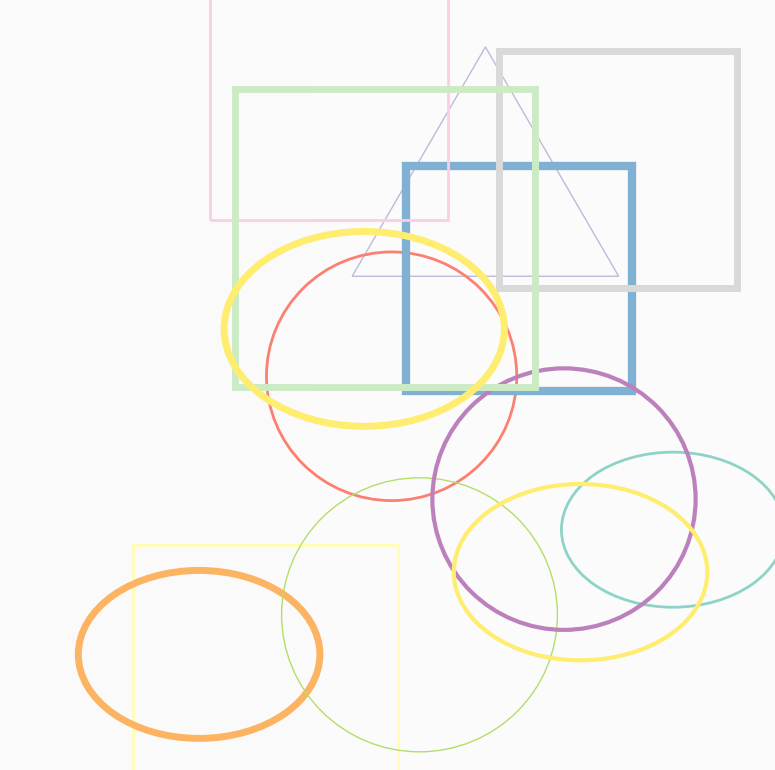[{"shape": "oval", "thickness": 1, "radius": 0.72, "center": [0.868, 0.312]}, {"shape": "square", "thickness": 1, "radius": 0.86, "center": [0.343, 0.121]}, {"shape": "triangle", "thickness": 0.5, "radius": 0.99, "center": [0.626, 0.74]}, {"shape": "circle", "thickness": 1, "radius": 0.81, "center": [0.505, 0.511]}, {"shape": "square", "thickness": 3, "radius": 0.73, "center": [0.67, 0.638]}, {"shape": "oval", "thickness": 2.5, "radius": 0.78, "center": [0.257, 0.15]}, {"shape": "circle", "thickness": 0.5, "radius": 0.89, "center": [0.541, 0.202]}, {"shape": "square", "thickness": 1, "radius": 0.77, "center": [0.425, 0.868]}, {"shape": "square", "thickness": 2.5, "radius": 0.77, "center": [0.797, 0.78]}, {"shape": "circle", "thickness": 1.5, "radius": 0.85, "center": [0.728, 0.352]}, {"shape": "square", "thickness": 2.5, "radius": 0.97, "center": [0.496, 0.691]}, {"shape": "oval", "thickness": 1.5, "radius": 0.82, "center": [0.749, 0.257]}, {"shape": "oval", "thickness": 2.5, "radius": 0.9, "center": [0.47, 0.573]}]